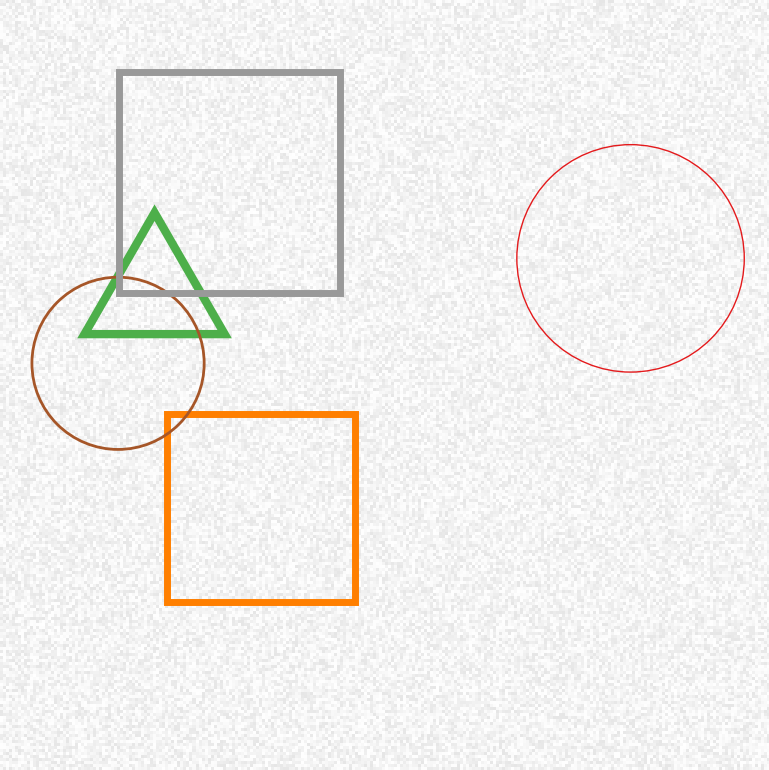[{"shape": "circle", "thickness": 0.5, "radius": 0.74, "center": [0.819, 0.664]}, {"shape": "triangle", "thickness": 3, "radius": 0.53, "center": [0.201, 0.619]}, {"shape": "square", "thickness": 2.5, "radius": 0.61, "center": [0.339, 0.34]}, {"shape": "circle", "thickness": 1, "radius": 0.56, "center": [0.153, 0.528]}, {"shape": "square", "thickness": 2.5, "radius": 0.72, "center": [0.298, 0.763]}]